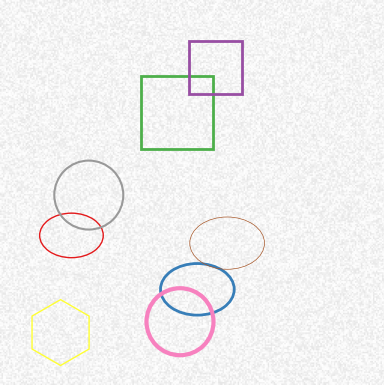[{"shape": "oval", "thickness": 1, "radius": 0.41, "center": [0.186, 0.389]}, {"shape": "oval", "thickness": 2, "radius": 0.48, "center": [0.513, 0.248]}, {"shape": "square", "thickness": 2, "radius": 0.47, "center": [0.46, 0.707]}, {"shape": "square", "thickness": 2, "radius": 0.35, "center": [0.56, 0.825]}, {"shape": "hexagon", "thickness": 1, "radius": 0.43, "center": [0.157, 0.136]}, {"shape": "oval", "thickness": 0.5, "radius": 0.49, "center": [0.59, 0.368]}, {"shape": "circle", "thickness": 3, "radius": 0.44, "center": [0.468, 0.164]}, {"shape": "circle", "thickness": 1.5, "radius": 0.45, "center": [0.231, 0.493]}]